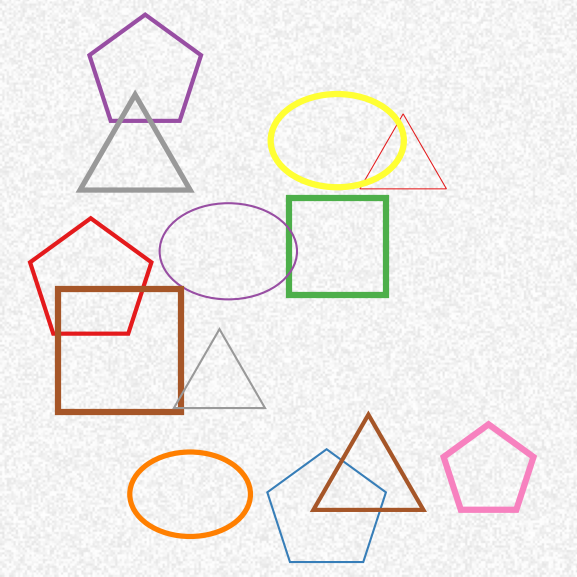[{"shape": "pentagon", "thickness": 2, "radius": 0.55, "center": [0.157, 0.511]}, {"shape": "triangle", "thickness": 0.5, "radius": 0.43, "center": [0.698, 0.715]}, {"shape": "pentagon", "thickness": 1, "radius": 0.54, "center": [0.566, 0.113]}, {"shape": "square", "thickness": 3, "radius": 0.42, "center": [0.584, 0.573]}, {"shape": "oval", "thickness": 1, "radius": 0.59, "center": [0.395, 0.564]}, {"shape": "pentagon", "thickness": 2, "radius": 0.51, "center": [0.251, 0.872]}, {"shape": "oval", "thickness": 2.5, "radius": 0.52, "center": [0.329, 0.143]}, {"shape": "oval", "thickness": 3, "radius": 0.58, "center": [0.584, 0.756]}, {"shape": "triangle", "thickness": 2, "radius": 0.55, "center": [0.638, 0.171]}, {"shape": "square", "thickness": 3, "radius": 0.53, "center": [0.207, 0.392]}, {"shape": "pentagon", "thickness": 3, "radius": 0.41, "center": [0.846, 0.183]}, {"shape": "triangle", "thickness": 1, "radius": 0.46, "center": [0.38, 0.338]}, {"shape": "triangle", "thickness": 2.5, "radius": 0.55, "center": [0.234, 0.725]}]